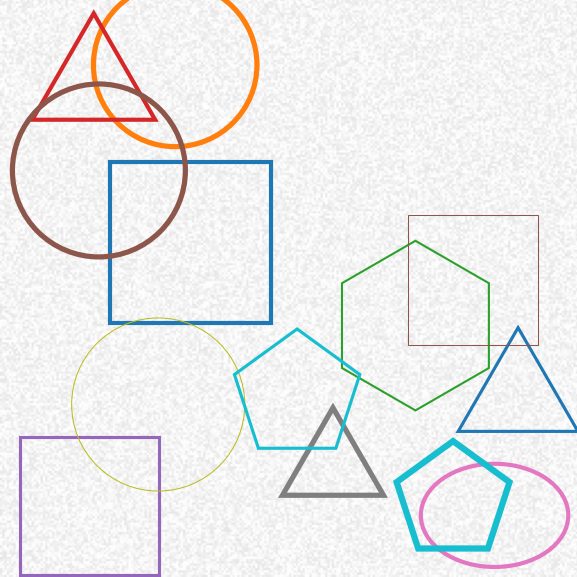[{"shape": "triangle", "thickness": 1.5, "radius": 0.6, "center": [0.897, 0.312]}, {"shape": "square", "thickness": 2, "radius": 0.69, "center": [0.33, 0.579]}, {"shape": "circle", "thickness": 2.5, "radius": 0.71, "center": [0.303, 0.887]}, {"shape": "hexagon", "thickness": 1, "radius": 0.73, "center": [0.719, 0.435]}, {"shape": "triangle", "thickness": 2, "radius": 0.61, "center": [0.162, 0.853]}, {"shape": "square", "thickness": 1.5, "radius": 0.6, "center": [0.155, 0.123]}, {"shape": "square", "thickness": 0.5, "radius": 0.56, "center": [0.819, 0.515]}, {"shape": "circle", "thickness": 2.5, "radius": 0.75, "center": [0.171, 0.704]}, {"shape": "oval", "thickness": 2, "radius": 0.64, "center": [0.856, 0.107]}, {"shape": "triangle", "thickness": 2.5, "radius": 0.5, "center": [0.577, 0.192]}, {"shape": "circle", "thickness": 0.5, "radius": 0.75, "center": [0.274, 0.299]}, {"shape": "pentagon", "thickness": 1.5, "radius": 0.57, "center": [0.514, 0.315]}, {"shape": "pentagon", "thickness": 3, "radius": 0.51, "center": [0.785, 0.133]}]